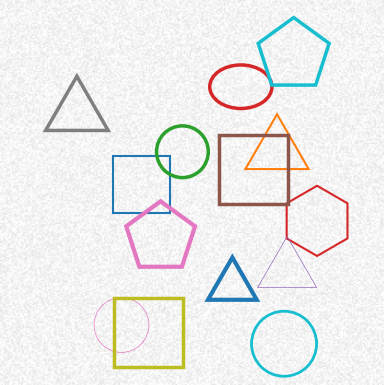[{"shape": "square", "thickness": 1.5, "radius": 0.37, "center": [0.367, 0.521]}, {"shape": "triangle", "thickness": 3, "radius": 0.37, "center": [0.604, 0.258]}, {"shape": "triangle", "thickness": 1.5, "radius": 0.47, "center": [0.72, 0.608]}, {"shape": "circle", "thickness": 2.5, "radius": 0.34, "center": [0.474, 0.606]}, {"shape": "oval", "thickness": 2.5, "radius": 0.4, "center": [0.626, 0.775]}, {"shape": "hexagon", "thickness": 1.5, "radius": 0.46, "center": [0.824, 0.426]}, {"shape": "triangle", "thickness": 0.5, "radius": 0.44, "center": [0.746, 0.297]}, {"shape": "square", "thickness": 2.5, "radius": 0.45, "center": [0.659, 0.561]}, {"shape": "circle", "thickness": 0.5, "radius": 0.36, "center": [0.316, 0.156]}, {"shape": "pentagon", "thickness": 3, "radius": 0.47, "center": [0.417, 0.383]}, {"shape": "triangle", "thickness": 2.5, "radius": 0.47, "center": [0.2, 0.708]}, {"shape": "square", "thickness": 2.5, "radius": 0.45, "center": [0.385, 0.137]}, {"shape": "pentagon", "thickness": 2.5, "radius": 0.48, "center": [0.763, 0.857]}, {"shape": "circle", "thickness": 2, "radius": 0.42, "center": [0.738, 0.107]}]